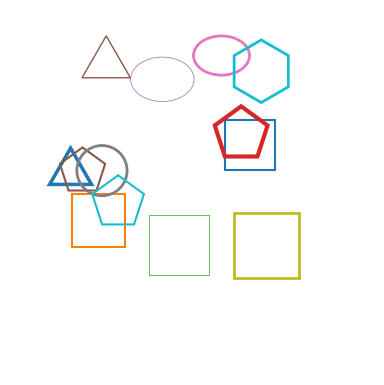[{"shape": "triangle", "thickness": 2.5, "radius": 0.31, "center": [0.183, 0.552]}, {"shape": "square", "thickness": 1.5, "radius": 0.33, "center": [0.649, 0.624]}, {"shape": "square", "thickness": 1.5, "radius": 0.35, "center": [0.256, 0.427]}, {"shape": "square", "thickness": 0.5, "radius": 0.39, "center": [0.464, 0.365]}, {"shape": "pentagon", "thickness": 3, "radius": 0.36, "center": [0.626, 0.652]}, {"shape": "oval", "thickness": 0.5, "radius": 0.41, "center": [0.422, 0.794]}, {"shape": "triangle", "thickness": 1, "radius": 0.36, "center": [0.276, 0.834]}, {"shape": "pentagon", "thickness": 1.5, "radius": 0.31, "center": [0.214, 0.555]}, {"shape": "oval", "thickness": 2, "radius": 0.36, "center": [0.575, 0.856]}, {"shape": "circle", "thickness": 2, "radius": 0.33, "center": [0.265, 0.557]}, {"shape": "square", "thickness": 2, "radius": 0.42, "center": [0.692, 0.363]}, {"shape": "pentagon", "thickness": 1.5, "radius": 0.35, "center": [0.307, 0.474]}, {"shape": "hexagon", "thickness": 2, "radius": 0.41, "center": [0.679, 0.815]}]